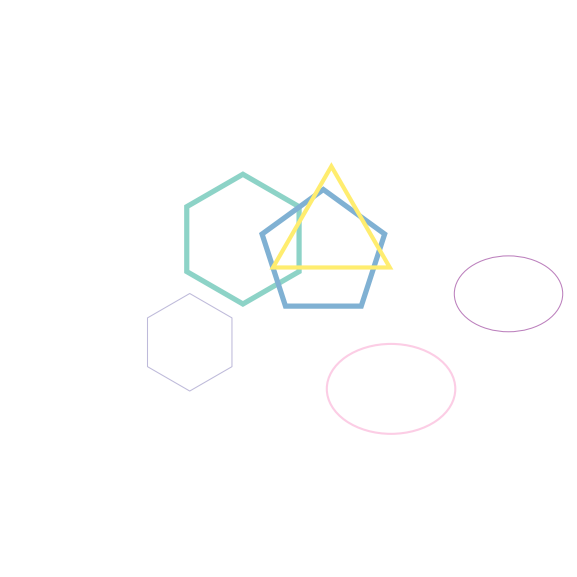[{"shape": "hexagon", "thickness": 2.5, "radius": 0.56, "center": [0.421, 0.585]}, {"shape": "hexagon", "thickness": 0.5, "radius": 0.42, "center": [0.329, 0.406]}, {"shape": "pentagon", "thickness": 2.5, "radius": 0.56, "center": [0.56, 0.559]}, {"shape": "oval", "thickness": 1, "radius": 0.56, "center": [0.677, 0.326]}, {"shape": "oval", "thickness": 0.5, "radius": 0.47, "center": [0.881, 0.49]}, {"shape": "triangle", "thickness": 2, "radius": 0.58, "center": [0.574, 0.594]}]